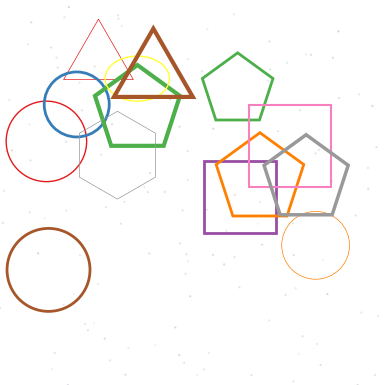[{"shape": "triangle", "thickness": 0.5, "radius": 0.52, "center": [0.256, 0.846]}, {"shape": "circle", "thickness": 1, "radius": 0.52, "center": [0.121, 0.633]}, {"shape": "circle", "thickness": 2, "radius": 0.42, "center": [0.199, 0.729]}, {"shape": "pentagon", "thickness": 2, "radius": 0.48, "center": [0.617, 0.766]}, {"shape": "pentagon", "thickness": 3, "radius": 0.58, "center": [0.357, 0.715]}, {"shape": "square", "thickness": 2, "radius": 0.47, "center": [0.623, 0.487]}, {"shape": "circle", "thickness": 0.5, "radius": 0.44, "center": [0.82, 0.363]}, {"shape": "pentagon", "thickness": 2, "radius": 0.6, "center": [0.675, 0.536]}, {"shape": "oval", "thickness": 1, "radius": 0.42, "center": [0.357, 0.796]}, {"shape": "circle", "thickness": 2, "radius": 0.54, "center": [0.126, 0.299]}, {"shape": "triangle", "thickness": 3, "radius": 0.59, "center": [0.398, 0.807]}, {"shape": "square", "thickness": 1.5, "radius": 0.53, "center": [0.753, 0.62]}, {"shape": "hexagon", "thickness": 0.5, "radius": 0.57, "center": [0.305, 0.597]}, {"shape": "pentagon", "thickness": 2.5, "radius": 0.57, "center": [0.795, 0.535]}]